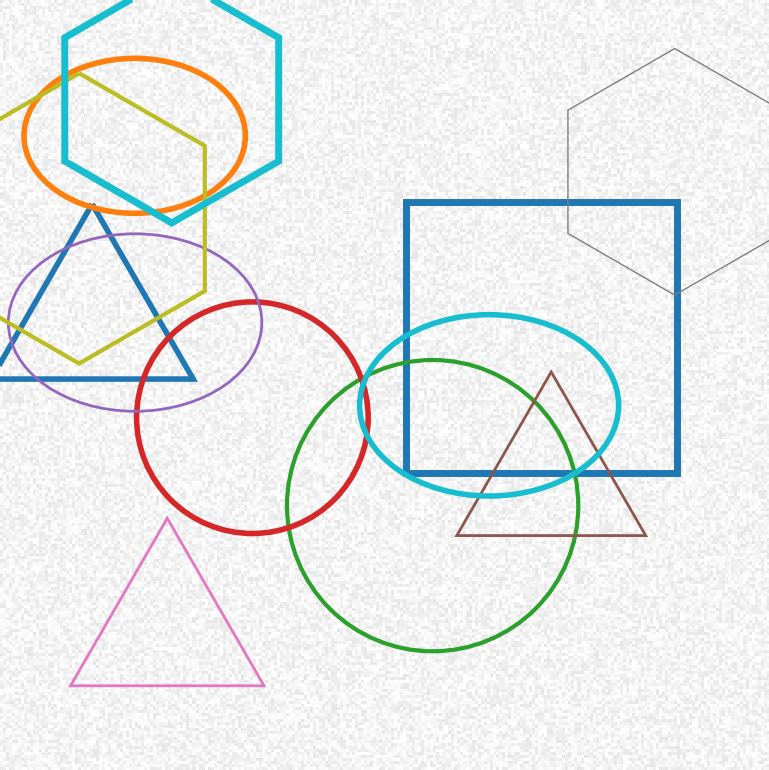[{"shape": "triangle", "thickness": 2, "radius": 0.76, "center": [0.12, 0.583]}, {"shape": "square", "thickness": 2.5, "radius": 0.88, "center": [0.704, 0.562]}, {"shape": "oval", "thickness": 2, "radius": 0.72, "center": [0.175, 0.824]}, {"shape": "circle", "thickness": 1.5, "radius": 0.95, "center": [0.562, 0.343]}, {"shape": "circle", "thickness": 2, "radius": 0.75, "center": [0.328, 0.458]}, {"shape": "oval", "thickness": 1, "radius": 0.82, "center": [0.175, 0.581]}, {"shape": "triangle", "thickness": 1, "radius": 0.71, "center": [0.716, 0.375]}, {"shape": "triangle", "thickness": 1, "radius": 0.73, "center": [0.217, 0.182]}, {"shape": "hexagon", "thickness": 0.5, "radius": 0.8, "center": [0.876, 0.777]}, {"shape": "hexagon", "thickness": 1.5, "radius": 0.94, "center": [0.103, 0.716]}, {"shape": "oval", "thickness": 2, "radius": 0.84, "center": [0.635, 0.474]}, {"shape": "hexagon", "thickness": 2.5, "radius": 0.8, "center": [0.223, 0.871]}]